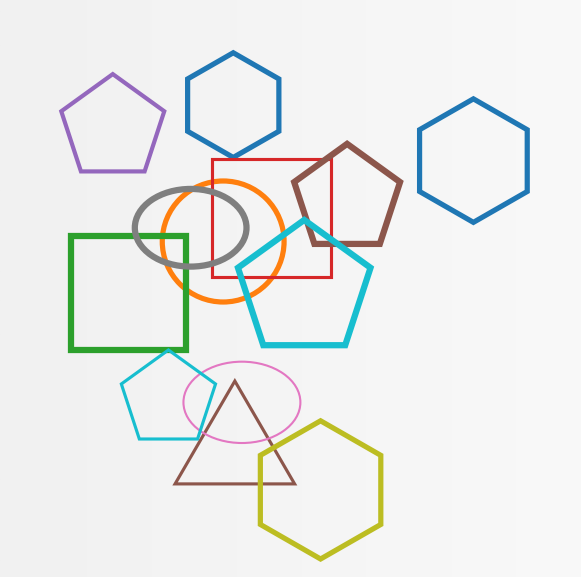[{"shape": "hexagon", "thickness": 2.5, "radius": 0.45, "center": [0.401, 0.817]}, {"shape": "hexagon", "thickness": 2.5, "radius": 0.53, "center": [0.814, 0.721]}, {"shape": "circle", "thickness": 2.5, "radius": 0.52, "center": [0.384, 0.581]}, {"shape": "square", "thickness": 3, "radius": 0.49, "center": [0.221, 0.492]}, {"shape": "square", "thickness": 1.5, "radius": 0.51, "center": [0.467, 0.621]}, {"shape": "pentagon", "thickness": 2, "radius": 0.47, "center": [0.194, 0.778]}, {"shape": "triangle", "thickness": 1.5, "radius": 0.59, "center": [0.404, 0.221]}, {"shape": "pentagon", "thickness": 3, "radius": 0.48, "center": [0.597, 0.654]}, {"shape": "oval", "thickness": 1, "radius": 0.5, "center": [0.416, 0.302]}, {"shape": "oval", "thickness": 3, "radius": 0.48, "center": [0.328, 0.605]}, {"shape": "hexagon", "thickness": 2.5, "radius": 0.6, "center": [0.552, 0.151]}, {"shape": "pentagon", "thickness": 3, "radius": 0.6, "center": [0.523, 0.498]}, {"shape": "pentagon", "thickness": 1.5, "radius": 0.43, "center": [0.29, 0.308]}]